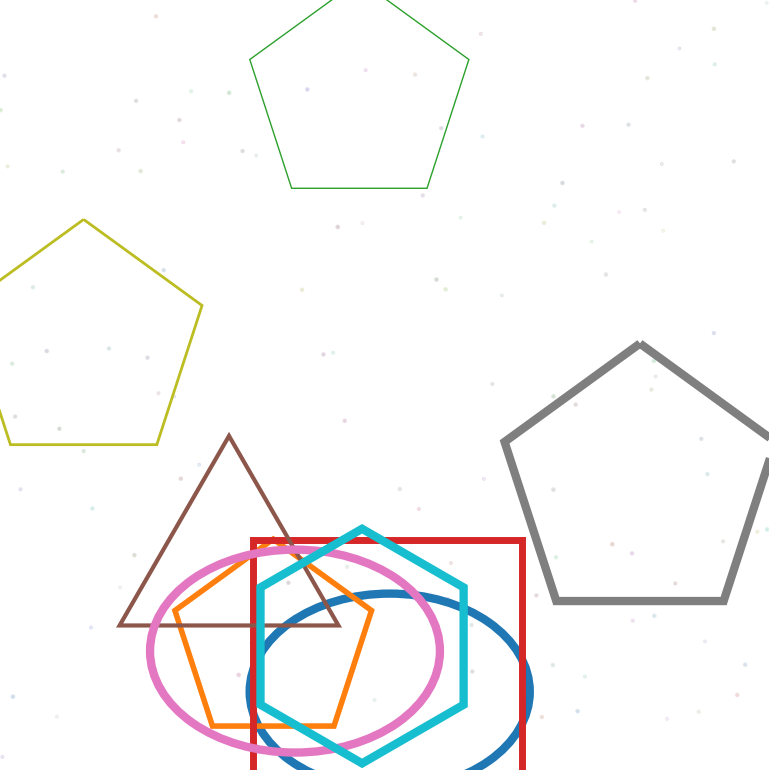[{"shape": "oval", "thickness": 3, "radius": 0.91, "center": [0.506, 0.102]}, {"shape": "pentagon", "thickness": 2, "radius": 0.67, "center": [0.355, 0.166]}, {"shape": "pentagon", "thickness": 0.5, "radius": 0.75, "center": [0.467, 0.876]}, {"shape": "square", "thickness": 2.5, "radius": 0.87, "center": [0.503, 0.124]}, {"shape": "triangle", "thickness": 1.5, "radius": 0.82, "center": [0.297, 0.27]}, {"shape": "oval", "thickness": 3, "radius": 0.94, "center": [0.383, 0.154]}, {"shape": "pentagon", "thickness": 3, "radius": 0.92, "center": [0.831, 0.369]}, {"shape": "pentagon", "thickness": 1, "radius": 0.81, "center": [0.109, 0.553]}, {"shape": "hexagon", "thickness": 3, "radius": 0.76, "center": [0.47, 0.161]}]